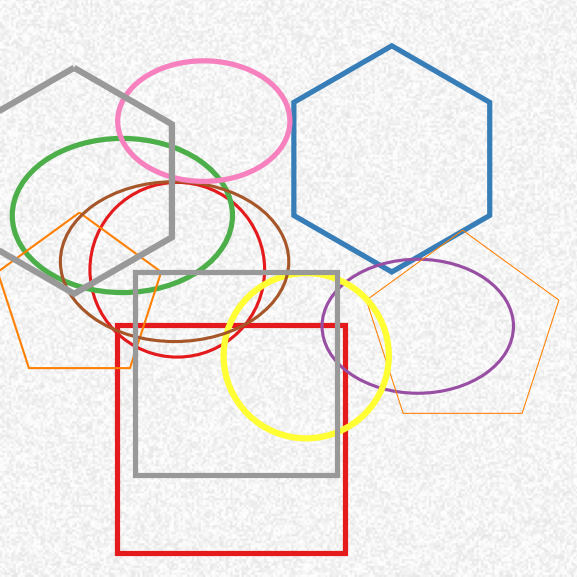[{"shape": "circle", "thickness": 1.5, "radius": 0.76, "center": [0.307, 0.532]}, {"shape": "square", "thickness": 2.5, "radius": 0.99, "center": [0.399, 0.239]}, {"shape": "hexagon", "thickness": 2.5, "radius": 0.98, "center": [0.678, 0.724]}, {"shape": "oval", "thickness": 2.5, "radius": 0.95, "center": [0.212, 0.626]}, {"shape": "oval", "thickness": 1.5, "radius": 0.83, "center": [0.723, 0.434]}, {"shape": "pentagon", "thickness": 0.5, "radius": 0.88, "center": [0.801, 0.425]}, {"shape": "pentagon", "thickness": 1, "radius": 0.74, "center": [0.138, 0.482]}, {"shape": "circle", "thickness": 3, "radius": 0.72, "center": [0.53, 0.383]}, {"shape": "oval", "thickness": 1.5, "radius": 0.99, "center": [0.302, 0.546]}, {"shape": "oval", "thickness": 2.5, "radius": 0.75, "center": [0.353, 0.789]}, {"shape": "hexagon", "thickness": 3, "radius": 0.98, "center": [0.128, 0.686]}, {"shape": "square", "thickness": 2.5, "radius": 0.88, "center": [0.409, 0.352]}]